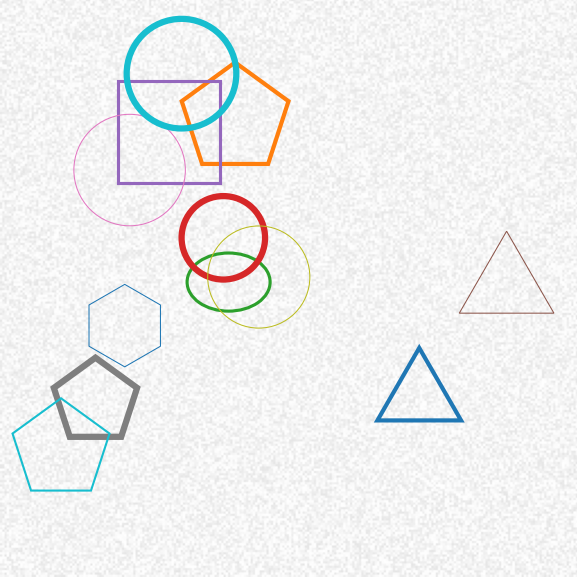[{"shape": "triangle", "thickness": 2, "radius": 0.42, "center": [0.726, 0.313]}, {"shape": "hexagon", "thickness": 0.5, "radius": 0.36, "center": [0.216, 0.435]}, {"shape": "pentagon", "thickness": 2, "radius": 0.49, "center": [0.407, 0.794]}, {"shape": "oval", "thickness": 1.5, "radius": 0.36, "center": [0.396, 0.511]}, {"shape": "circle", "thickness": 3, "radius": 0.36, "center": [0.387, 0.587]}, {"shape": "square", "thickness": 1.5, "radius": 0.44, "center": [0.293, 0.771]}, {"shape": "triangle", "thickness": 0.5, "radius": 0.47, "center": [0.877, 0.504]}, {"shape": "circle", "thickness": 0.5, "radius": 0.48, "center": [0.224, 0.705]}, {"shape": "pentagon", "thickness": 3, "radius": 0.38, "center": [0.165, 0.304]}, {"shape": "circle", "thickness": 0.5, "radius": 0.44, "center": [0.448, 0.519]}, {"shape": "pentagon", "thickness": 1, "radius": 0.44, "center": [0.106, 0.221]}, {"shape": "circle", "thickness": 3, "radius": 0.47, "center": [0.314, 0.872]}]